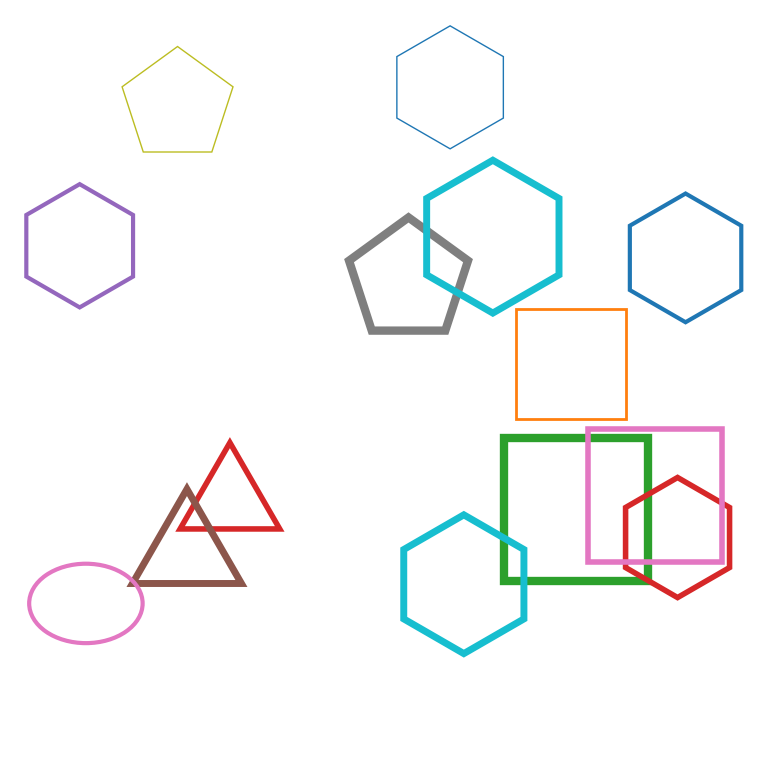[{"shape": "hexagon", "thickness": 0.5, "radius": 0.4, "center": [0.585, 0.887]}, {"shape": "hexagon", "thickness": 1.5, "radius": 0.42, "center": [0.89, 0.665]}, {"shape": "square", "thickness": 1, "radius": 0.36, "center": [0.741, 0.527]}, {"shape": "square", "thickness": 3, "radius": 0.46, "center": [0.748, 0.338]}, {"shape": "hexagon", "thickness": 2, "radius": 0.39, "center": [0.88, 0.302]}, {"shape": "triangle", "thickness": 2, "radius": 0.37, "center": [0.299, 0.35]}, {"shape": "hexagon", "thickness": 1.5, "radius": 0.4, "center": [0.103, 0.681]}, {"shape": "triangle", "thickness": 2.5, "radius": 0.41, "center": [0.243, 0.283]}, {"shape": "square", "thickness": 2, "radius": 0.43, "center": [0.851, 0.356]}, {"shape": "oval", "thickness": 1.5, "radius": 0.37, "center": [0.112, 0.216]}, {"shape": "pentagon", "thickness": 3, "radius": 0.41, "center": [0.531, 0.636]}, {"shape": "pentagon", "thickness": 0.5, "radius": 0.38, "center": [0.231, 0.864]}, {"shape": "hexagon", "thickness": 2.5, "radius": 0.5, "center": [0.64, 0.693]}, {"shape": "hexagon", "thickness": 2.5, "radius": 0.45, "center": [0.602, 0.241]}]